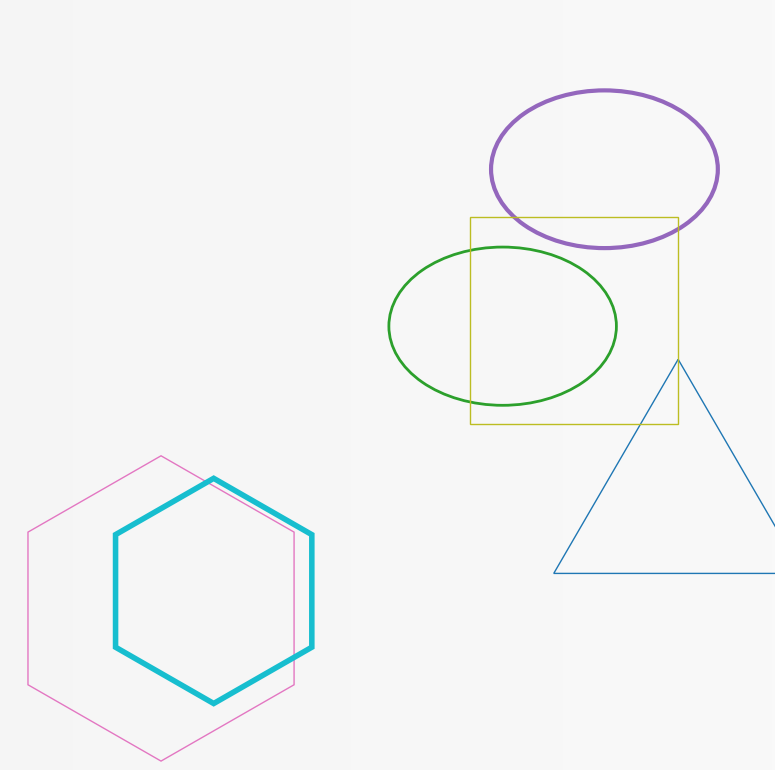[{"shape": "triangle", "thickness": 0.5, "radius": 0.93, "center": [0.875, 0.348]}, {"shape": "oval", "thickness": 1, "radius": 0.73, "center": [0.649, 0.576]}, {"shape": "oval", "thickness": 1.5, "radius": 0.73, "center": [0.78, 0.78]}, {"shape": "hexagon", "thickness": 0.5, "radius": 0.99, "center": [0.208, 0.21]}, {"shape": "square", "thickness": 0.5, "radius": 0.67, "center": [0.74, 0.583]}, {"shape": "hexagon", "thickness": 2, "radius": 0.73, "center": [0.276, 0.233]}]